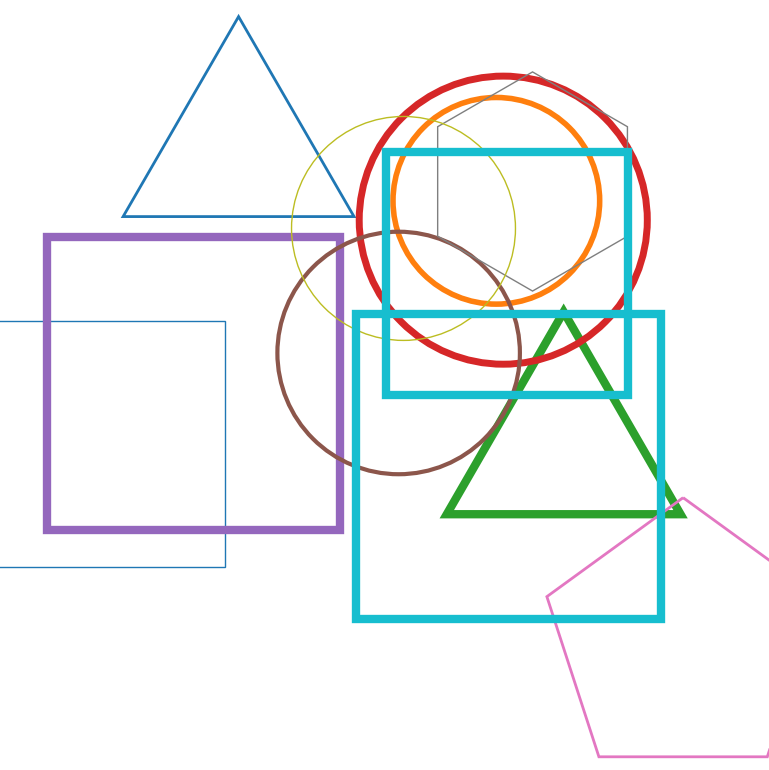[{"shape": "square", "thickness": 0.5, "radius": 0.8, "center": [0.132, 0.424]}, {"shape": "triangle", "thickness": 1, "radius": 0.87, "center": [0.31, 0.805]}, {"shape": "circle", "thickness": 2, "radius": 0.67, "center": [0.645, 0.739]}, {"shape": "triangle", "thickness": 3, "radius": 0.88, "center": [0.732, 0.42]}, {"shape": "circle", "thickness": 2.5, "radius": 0.94, "center": [0.654, 0.714]}, {"shape": "square", "thickness": 3, "radius": 0.95, "center": [0.251, 0.502]}, {"shape": "circle", "thickness": 1.5, "radius": 0.79, "center": [0.518, 0.542]}, {"shape": "pentagon", "thickness": 1, "radius": 0.93, "center": [0.887, 0.168]}, {"shape": "hexagon", "thickness": 0.5, "radius": 0.71, "center": [0.692, 0.764]}, {"shape": "circle", "thickness": 0.5, "radius": 0.73, "center": [0.524, 0.703]}, {"shape": "square", "thickness": 3, "radius": 0.99, "center": [0.66, 0.394]}, {"shape": "square", "thickness": 3, "radius": 0.79, "center": [0.658, 0.644]}]